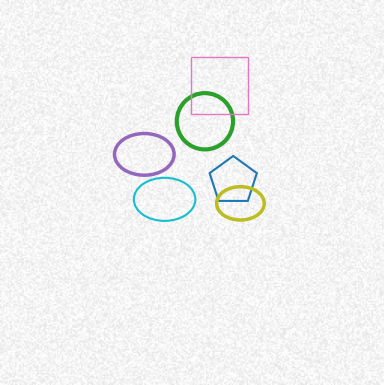[{"shape": "pentagon", "thickness": 1.5, "radius": 0.32, "center": [0.606, 0.53]}, {"shape": "circle", "thickness": 3, "radius": 0.37, "center": [0.532, 0.685]}, {"shape": "oval", "thickness": 2.5, "radius": 0.39, "center": [0.375, 0.599]}, {"shape": "square", "thickness": 1, "radius": 0.37, "center": [0.571, 0.777]}, {"shape": "oval", "thickness": 2.5, "radius": 0.31, "center": [0.624, 0.472]}, {"shape": "oval", "thickness": 1.5, "radius": 0.4, "center": [0.428, 0.482]}]